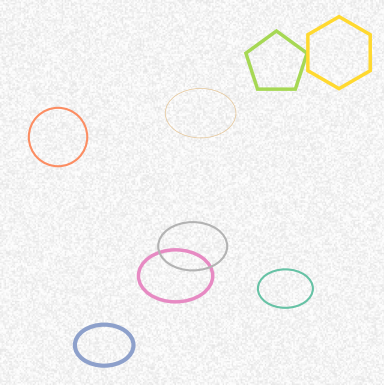[{"shape": "oval", "thickness": 1.5, "radius": 0.36, "center": [0.741, 0.25]}, {"shape": "circle", "thickness": 1.5, "radius": 0.38, "center": [0.151, 0.644]}, {"shape": "oval", "thickness": 3, "radius": 0.38, "center": [0.271, 0.103]}, {"shape": "oval", "thickness": 2.5, "radius": 0.48, "center": [0.456, 0.284]}, {"shape": "pentagon", "thickness": 2.5, "radius": 0.42, "center": [0.718, 0.836]}, {"shape": "hexagon", "thickness": 2.5, "radius": 0.47, "center": [0.881, 0.863]}, {"shape": "oval", "thickness": 0.5, "radius": 0.46, "center": [0.521, 0.706]}, {"shape": "oval", "thickness": 1.5, "radius": 0.45, "center": [0.501, 0.36]}]